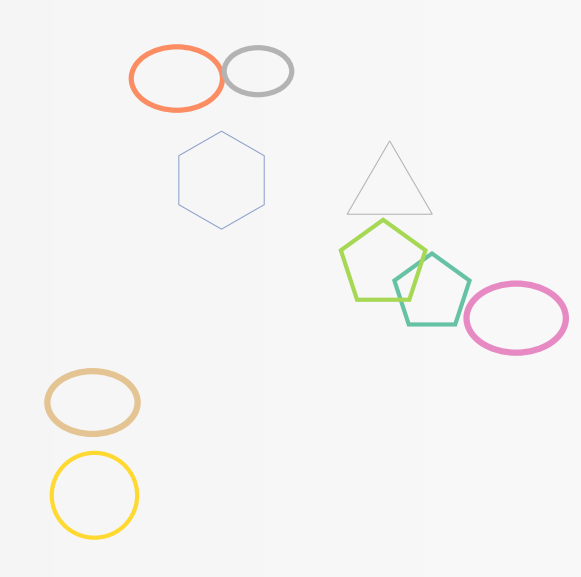[{"shape": "pentagon", "thickness": 2, "radius": 0.34, "center": [0.743, 0.492]}, {"shape": "oval", "thickness": 2.5, "radius": 0.39, "center": [0.304, 0.863]}, {"shape": "hexagon", "thickness": 0.5, "radius": 0.42, "center": [0.381, 0.687]}, {"shape": "oval", "thickness": 3, "radius": 0.43, "center": [0.888, 0.448]}, {"shape": "pentagon", "thickness": 2, "radius": 0.38, "center": [0.659, 0.542]}, {"shape": "circle", "thickness": 2, "radius": 0.37, "center": [0.162, 0.141]}, {"shape": "oval", "thickness": 3, "radius": 0.39, "center": [0.159, 0.302]}, {"shape": "oval", "thickness": 2.5, "radius": 0.29, "center": [0.444, 0.876]}, {"shape": "triangle", "thickness": 0.5, "radius": 0.42, "center": [0.67, 0.67]}]